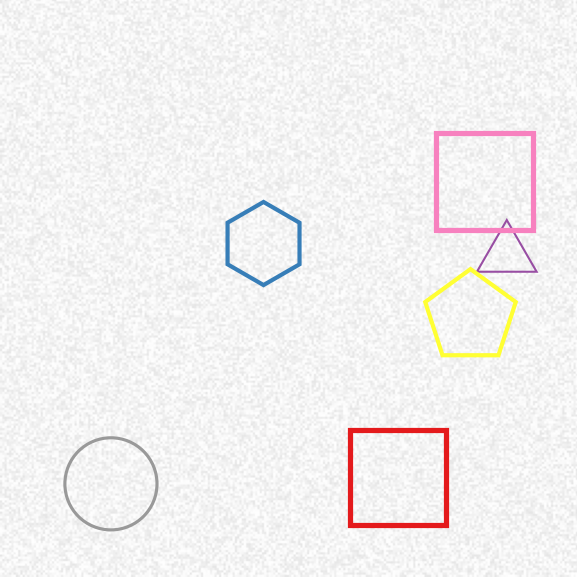[{"shape": "square", "thickness": 2.5, "radius": 0.41, "center": [0.689, 0.172]}, {"shape": "hexagon", "thickness": 2, "radius": 0.36, "center": [0.456, 0.577]}, {"shape": "triangle", "thickness": 1, "radius": 0.3, "center": [0.878, 0.558]}, {"shape": "pentagon", "thickness": 2, "radius": 0.41, "center": [0.815, 0.451]}, {"shape": "square", "thickness": 2.5, "radius": 0.42, "center": [0.838, 0.684]}, {"shape": "circle", "thickness": 1.5, "radius": 0.4, "center": [0.192, 0.161]}]